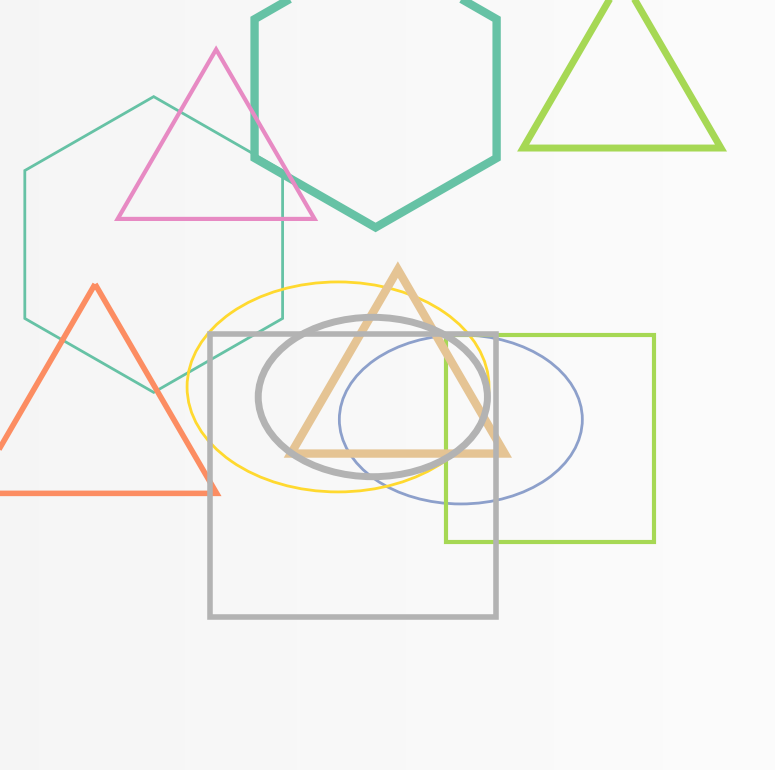[{"shape": "hexagon", "thickness": 1, "radius": 0.96, "center": [0.198, 0.682]}, {"shape": "hexagon", "thickness": 3, "radius": 0.9, "center": [0.485, 0.885]}, {"shape": "triangle", "thickness": 2, "radius": 0.91, "center": [0.123, 0.45]}, {"shape": "oval", "thickness": 1, "radius": 0.78, "center": [0.595, 0.455]}, {"shape": "triangle", "thickness": 1.5, "radius": 0.73, "center": [0.279, 0.789]}, {"shape": "square", "thickness": 1.5, "radius": 0.67, "center": [0.71, 0.43]}, {"shape": "triangle", "thickness": 2.5, "radius": 0.74, "center": [0.803, 0.881]}, {"shape": "oval", "thickness": 1, "radius": 0.97, "center": [0.436, 0.497]}, {"shape": "triangle", "thickness": 3, "radius": 0.8, "center": [0.513, 0.491]}, {"shape": "oval", "thickness": 2.5, "radius": 0.74, "center": [0.481, 0.484]}, {"shape": "square", "thickness": 2, "radius": 0.92, "center": [0.456, 0.383]}]